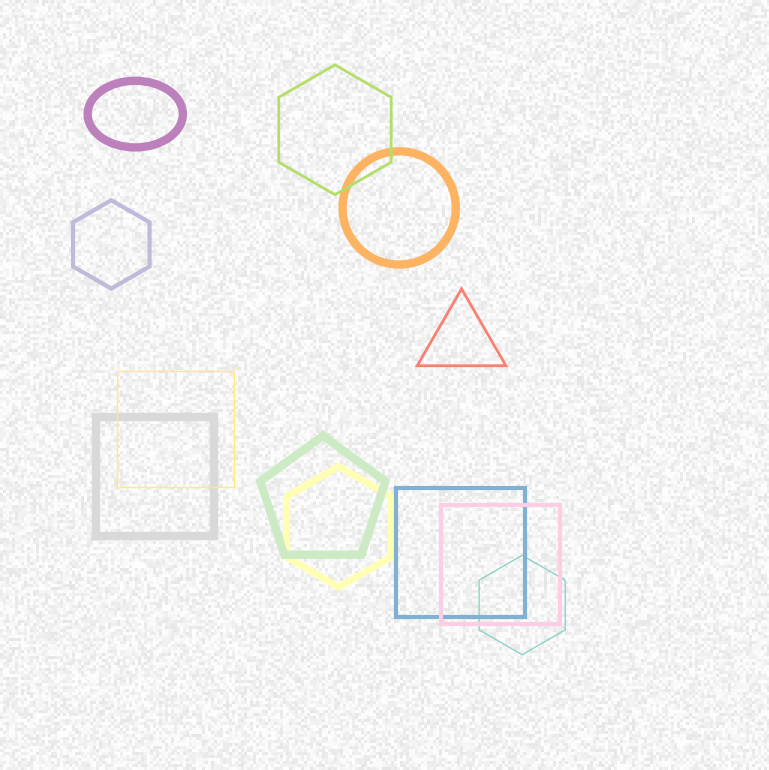[{"shape": "hexagon", "thickness": 0.5, "radius": 0.32, "center": [0.678, 0.214]}, {"shape": "hexagon", "thickness": 2.5, "radius": 0.39, "center": [0.44, 0.316]}, {"shape": "hexagon", "thickness": 1.5, "radius": 0.29, "center": [0.145, 0.683]}, {"shape": "triangle", "thickness": 1, "radius": 0.33, "center": [0.599, 0.558]}, {"shape": "square", "thickness": 1.5, "radius": 0.42, "center": [0.598, 0.282]}, {"shape": "circle", "thickness": 3, "radius": 0.37, "center": [0.518, 0.73]}, {"shape": "hexagon", "thickness": 1, "radius": 0.42, "center": [0.435, 0.831]}, {"shape": "square", "thickness": 1.5, "radius": 0.39, "center": [0.65, 0.267]}, {"shape": "square", "thickness": 3, "radius": 0.39, "center": [0.201, 0.381]}, {"shape": "oval", "thickness": 3, "radius": 0.31, "center": [0.176, 0.852]}, {"shape": "pentagon", "thickness": 3, "radius": 0.43, "center": [0.419, 0.349]}, {"shape": "square", "thickness": 0.5, "radius": 0.38, "center": [0.228, 0.442]}]